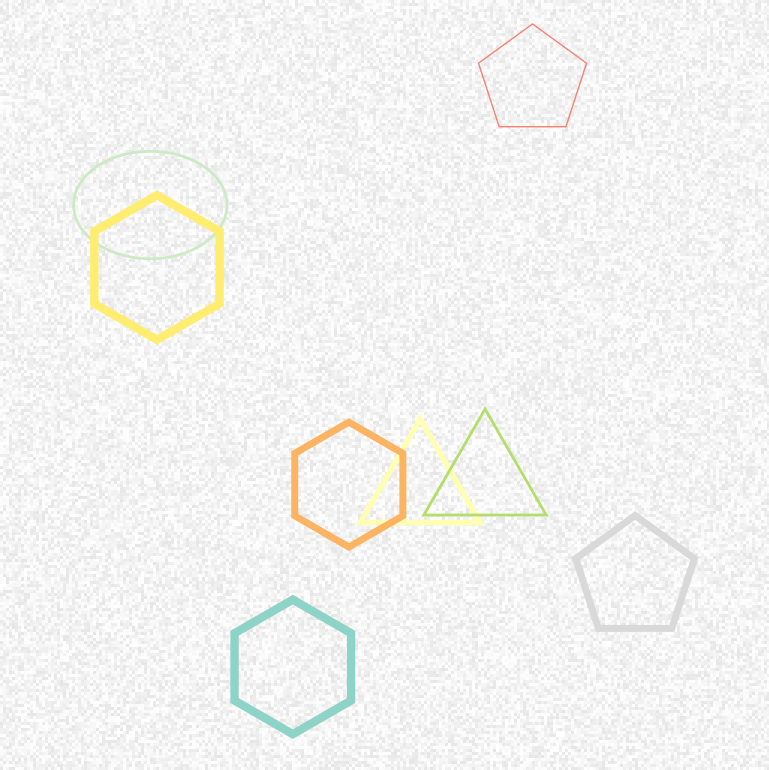[{"shape": "hexagon", "thickness": 3, "radius": 0.44, "center": [0.38, 0.134]}, {"shape": "triangle", "thickness": 2, "radius": 0.45, "center": [0.546, 0.366]}, {"shape": "pentagon", "thickness": 0.5, "radius": 0.37, "center": [0.692, 0.895]}, {"shape": "hexagon", "thickness": 2.5, "radius": 0.41, "center": [0.453, 0.371]}, {"shape": "triangle", "thickness": 1, "radius": 0.46, "center": [0.63, 0.377]}, {"shape": "pentagon", "thickness": 2.5, "radius": 0.41, "center": [0.825, 0.249]}, {"shape": "oval", "thickness": 1, "radius": 0.5, "center": [0.195, 0.734]}, {"shape": "hexagon", "thickness": 3, "radius": 0.47, "center": [0.204, 0.653]}]